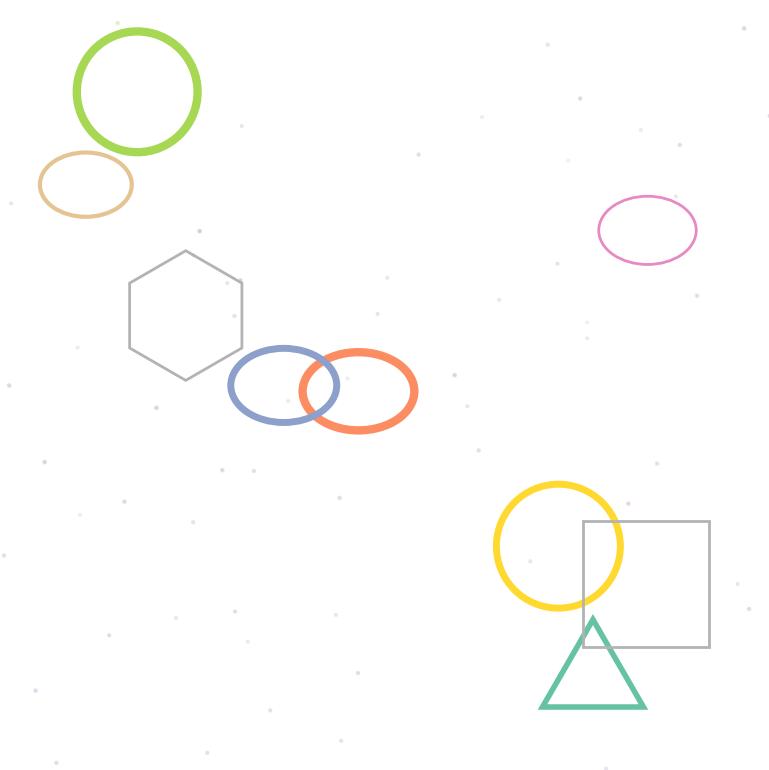[{"shape": "triangle", "thickness": 2, "radius": 0.38, "center": [0.77, 0.12]}, {"shape": "oval", "thickness": 3, "radius": 0.36, "center": [0.466, 0.492]}, {"shape": "oval", "thickness": 2.5, "radius": 0.34, "center": [0.369, 0.499]}, {"shape": "oval", "thickness": 1, "radius": 0.32, "center": [0.841, 0.701]}, {"shape": "circle", "thickness": 3, "radius": 0.39, "center": [0.178, 0.881]}, {"shape": "circle", "thickness": 2.5, "radius": 0.4, "center": [0.725, 0.291]}, {"shape": "oval", "thickness": 1.5, "radius": 0.3, "center": [0.111, 0.76]}, {"shape": "square", "thickness": 1, "radius": 0.41, "center": [0.839, 0.242]}, {"shape": "hexagon", "thickness": 1, "radius": 0.42, "center": [0.241, 0.59]}]